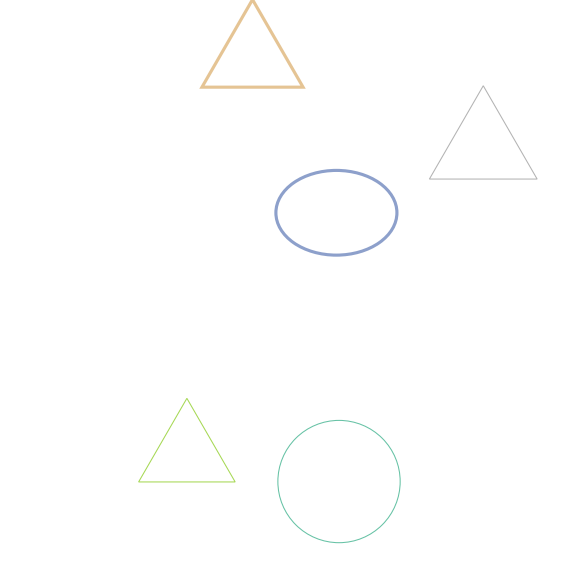[{"shape": "circle", "thickness": 0.5, "radius": 0.53, "center": [0.587, 0.165]}, {"shape": "oval", "thickness": 1.5, "radius": 0.52, "center": [0.583, 0.631]}, {"shape": "triangle", "thickness": 0.5, "radius": 0.48, "center": [0.324, 0.213]}, {"shape": "triangle", "thickness": 1.5, "radius": 0.51, "center": [0.437, 0.899]}, {"shape": "triangle", "thickness": 0.5, "radius": 0.54, "center": [0.837, 0.743]}]